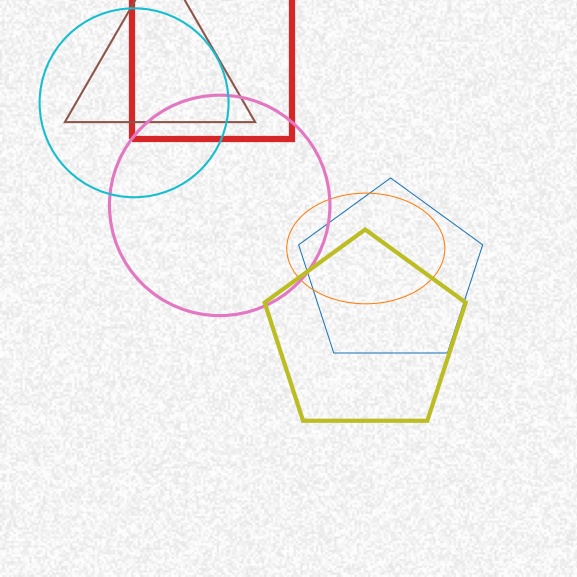[{"shape": "pentagon", "thickness": 0.5, "radius": 0.84, "center": [0.676, 0.523]}, {"shape": "oval", "thickness": 0.5, "radius": 0.68, "center": [0.633, 0.569]}, {"shape": "square", "thickness": 3, "radius": 0.69, "center": [0.367, 0.897]}, {"shape": "triangle", "thickness": 1, "radius": 0.95, "center": [0.277, 0.883]}, {"shape": "circle", "thickness": 1.5, "radius": 0.95, "center": [0.38, 0.643]}, {"shape": "pentagon", "thickness": 2, "radius": 0.92, "center": [0.632, 0.419]}, {"shape": "circle", "thickness": 1, "radius": 0.82, "center": [0.232, 0.821]}]